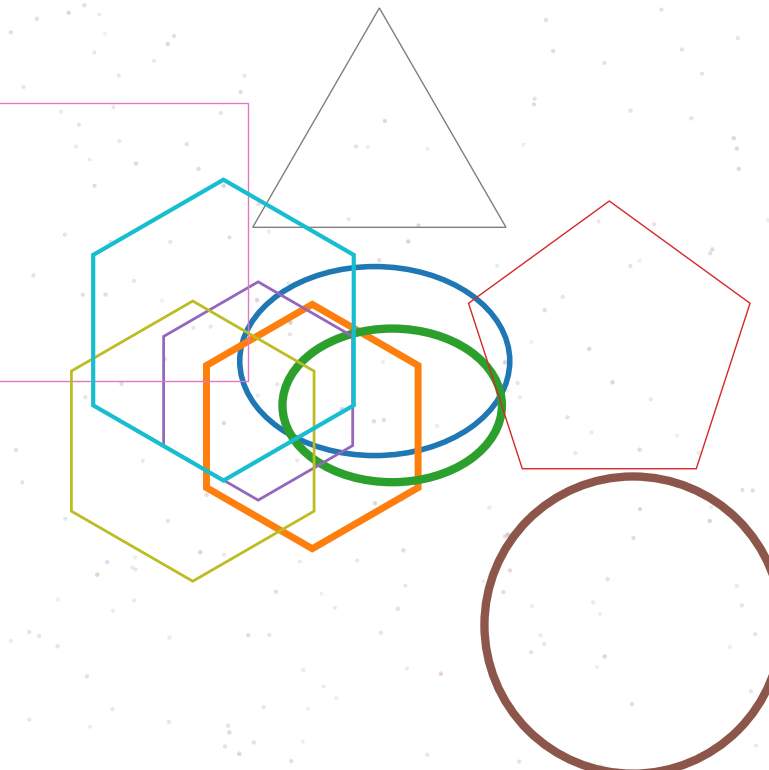[{"shape": "oval", "thickness": 2, "radius": 0.88, "center": [0.487, 0.531]}, {"shape": "hexagon", "thickness": 2.5, "radius": 0.79, "center": [0.406, 0.446]}, {"shape": "oval", "thickness": 3, "radius": 0.71, "center": [0.509, 0.474]}, {"shape": "pentagon", "thickness": 0.5, "radius": 0.96, "center": [0.791, 0.547]}, {"shape": "hexagon", "thickness": 1, "radius": 0.71, "center": [0.335, 0.492]}, {"shape": "circle", "thickness": 3, "radius": 0.96, "center": [0.822, 0.188]}, {"shape": "square", "thickness": 0.5, "radius": 0.9, "center": [0.142, 0.686]}, {"shape": "triangle", "thickness": 0.5, "radius": 0.95, "center": [0.493, 0.8]}, {"shape": "hexagon", "thickness": 1, "radius": 0.91, "center": [0.25, 0.427]}, {"shape": "hexagon", "thickness": 1.5, "radius": 0.98, "center": [0.29, 0.571]}]